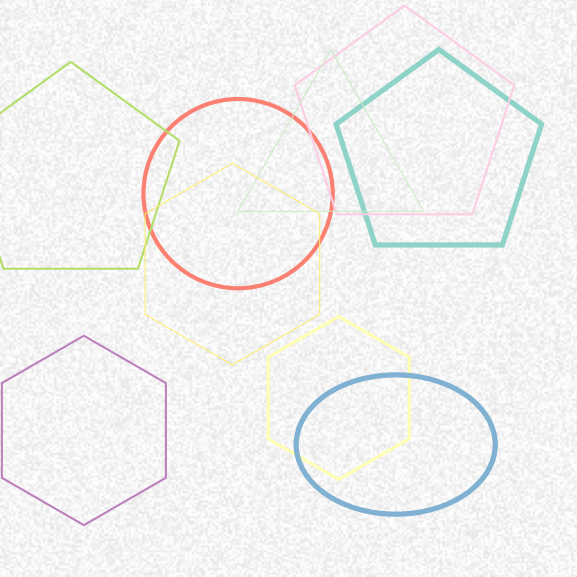[{"shape": "pentagon", "thickness": 2.5, "radius": 0.94, "center": [0.76, 0.726]}, {"shape": "hexagon", "thickness": 1.5, "radius": 0.71, "center": [0.587, 0.31]}, {"shape": "circle", "thickness": 2, "radius": 0.82, "center": [0.412, 0.664]}, {"shape": "oval", "thickness": 2.5, "radius": 0.86, "center": [0.685, 0.229]}, {"shape": "pentagon", "thickness": 1, "radius": 0.99, "center": [0.122, 0.694]}, {"shape": "pentagon", "thickness": 1, "radius": 1.0, "center": [0.7, 0.79]}, {"shape": "hexagon", "thickness": 1, "radius": 0.82, "center": [0.145, 0.254]}, {"shape": "triangle", "thickness": 0.5, "radius": 0.93, "center": [0.573, 0.726]}, {"shape": "hexagon", "thickness": 0.5, "radius": 0.87, "center": [0.402, 0.542]}]